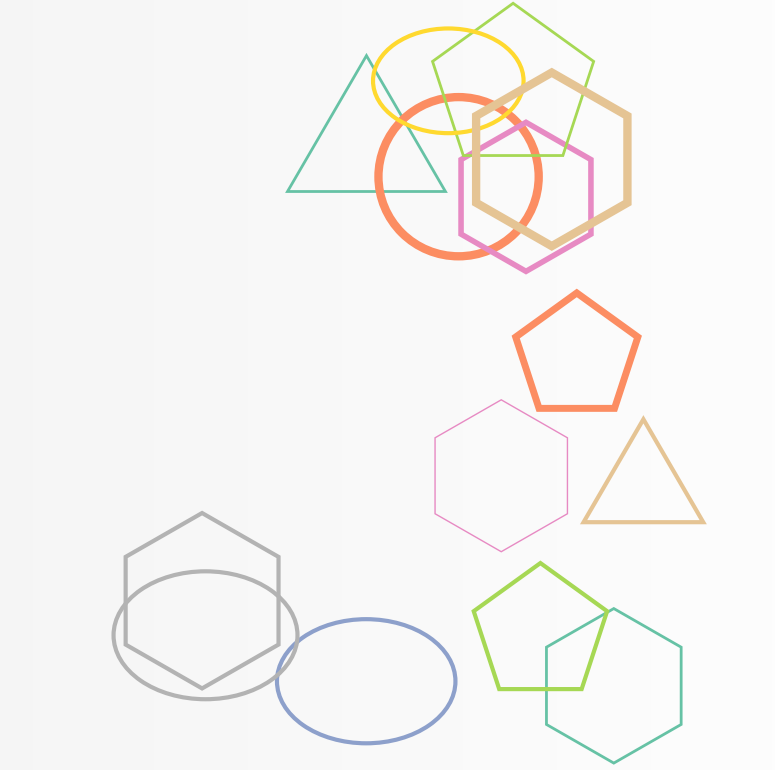[{"shape": "hexagon", "thickness": 1, "radius": 0.5, "center": [0.792, 0.109]}, {"shape": "triangle", "thickness": 1, "radius": 0.59, "center": [0.473, 0.81]}, {"shape": "circle", "thickness": 3, "radius": 0.52, "center": [0.592, 0.771]}, {"shape": "pentagon", "thickness": 2.5, "radius": 0.41, "center": [0.744, 0.537]}, {"shape": "oval", "thickness": 1.5, "radius": 0.58, "center": [0.473, 0.115]}, {"shape": "hexagon", "thickness": 2, "radius": 0.48, "center": [0.679, 0.744]}, {"shape": "hexagon", "thickness": 0.5, "radius": 0.49, "center": [0.647, 0.382]}, {"shape": "pentagon", "thickness": 1, "radius": 0.55, "center": [0.662, 0.886]}, {"shape": "pentagon", "thickness": 1.5, "radius": 0.45, "center": [0.697, 0.178]}, {"shape": "oval", "thickness": 1.5, "radius": 0.49, "center": [0.578, 0.895]}, {"shape": "hexagon", "thickness": 3, "radius": 0.56, "center": [0.712, 0.793]}, {"shape": "triangle", "thickness": 1.5, "radius": 0.45, "center": [0.83, 0.366]}, {"shape": "oval", "thickness": 1.5, "radius": 0.59, "center": [0.265, 0.175]}, {"shape": "hexagon", "thickness": 1.5, "radius": 0.57, "center": [0.261, 0.22]}]